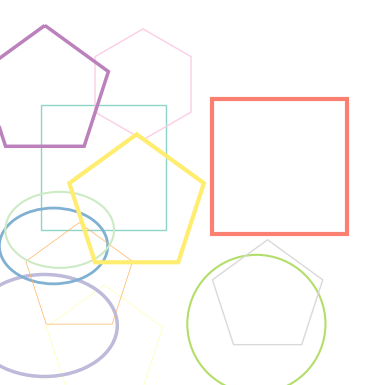[{"shape": "square", "thickness": 1, "radius": 0.81, "center": [0.269, 0.566]}, {"shape": "pentagon", "thickness": 0.5, "radius": 0.79, "center": [0.271, 0.101]}, {"shape": "oval", "thickness": 2.5, "radius": 0.95, "center": [0.115, 0.155]}, {"shape": "square", "thickness": 3, "radius": 0.88, "center": [0.726, 0.567]}, {"shape": "oval", "thickness": 2, "radius": 0.7, "center": [0.139, 0.361]}, {"shape": "pentagon", "thickness": 0.5, "radius": 0.73, "center": [0.206, 0.276]}, {"shape": "circle", "thickness": 1.5, "radius": 0.9, "center": [0.666, 0.159]}, {"shape": "hexagon", "thickness": 1, "radius": 0.72, "center": [0.372, 0.781]}, {"shape": "pentagon", "thickness": 1, "radius": 0.75, "center": [0.695, 0.227]}, {"shape": "pentagon", "thickness": 2.5, "radius": 0.87, "center": [0.116, 0.76]}, {"shape": "oval", "thickness": 1.5, "radius": 0.71, "center": [0.155, 0.403]}, {"shape": "pentagon", "thickness": 3, "radius": 0.92, "center": [0.355, 0.467]}]